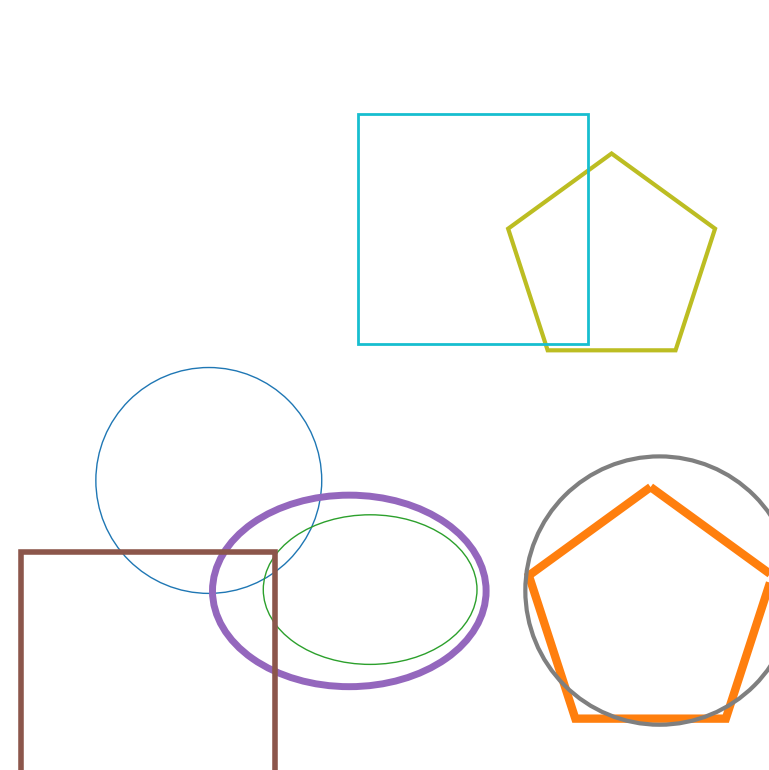[{"shape": "circle", "thickness": 0.5, "radius": 0.73, "center": [0.271, 0.376]}, {"shape": "pentagon", "thickness": 3, "radius": 0.83, "center": [0.845, 0.201]}, {"shape": "oval", "thickness": 0.5, "radius": 0.69, "center": [0.481, 0.234]}, {"shape": "oval", "thickness": 2.5, "radius": 0.89, "center": [0.454, 0.233]}, {"shape": "square", "thickness": 2, "radius": 0.82, "center": [0.192, 0.118]}, {"shape": "circle", "thickness": 1.5, "radius": 0.87, "center": [0.856, 0.233]}, {"shape": "pentagon", "thickness": 1.5, "radius": 0.71, "center": [0.794, 0.659]}, {"shape": "square", "thickness": 1, "radius": 0.75, "center": [0.615, 0.703]}]